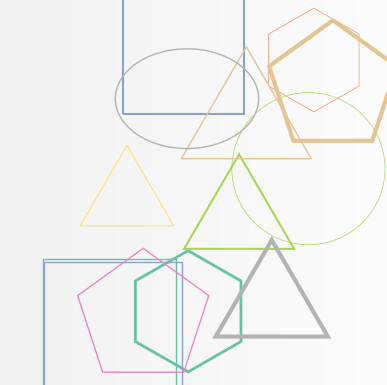[{"shape": "hexagon", "thickness": 2, "radius": 0.79, "center": [0.486, 0.192]}, {"shape": "square", "thickness": 1, "radius": 0.86, "center": [0.282, 0.155]}, {"shape": "hexagon", "thickness": 0.5, "radius": 0.67, "center": [0.81, 0.844]}, {"shape": "square", "thickness": 1, "radius": 0.89, "center": [0.292, 0.141]}, {"shape": "square", "thickness": 1.5, "radius": 0.78, "center": [0.474, 0.859]}, {"shape": "pentagon", "thickness": 1, "radius": 0.89, "center": [0.37, 0.177]}, {"shape": "triangle", "thickness": 1.5, "radius": 0.82, "center": [0.617, 0.436]}, {"shape": "circle", "thickness": 0.5, "radius": 0.99, "center": [0.796, 0.562]}, {"shape": "triangle", "thickness": 0.5, "radius": 0.7, "center": [0.328, 0.483]}, {"shape": "pentagon", "thickness": 3, "radius": 0.87, "center": [0.859, 0.774]}, {"shape": "triangle", "thickness": 1, "radius": 0.97, "center": [0.636, 0.685]}, {"shape": "triangle", "thickness": 3, "radius": 0.84, "center": [0.701, 0.209]}, {"shape": "oval", "thickness": 1, "radius": 0.92, "center": [0.483, 0.744]}]